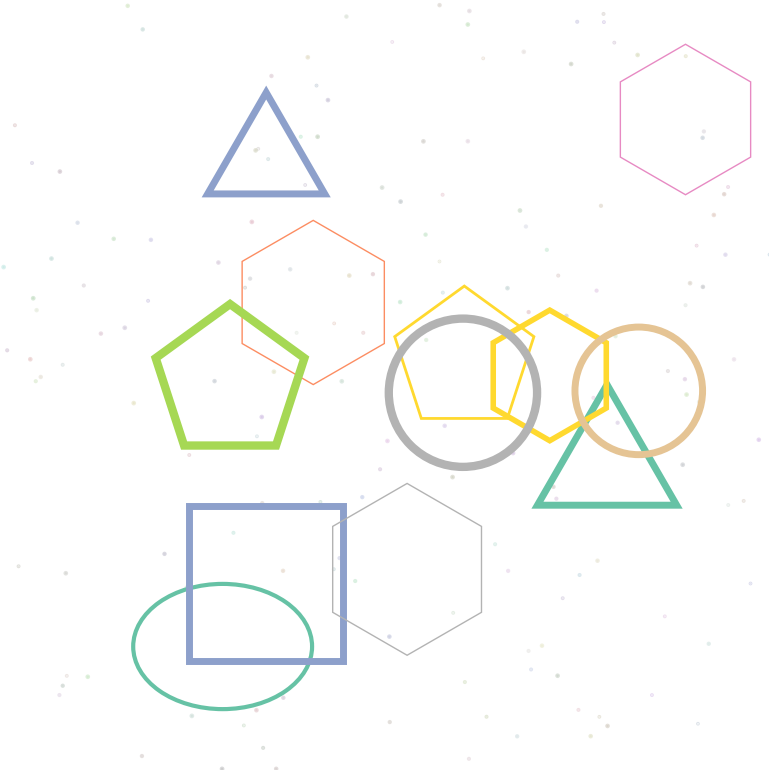[{"shape": "triangle", "thickness": 2.5, "radius": 0.52, "center": [0.788, 0.396]}, {"shape": "oval", "thickness": 1.5, "radius": 0.58, "center": [0.289, 0.16]}, {"shape": "hexagon", "thickness": 0.5, "radius": 0.53, "center": [0.407, 0.607]}, {"shape": "square", "thickness": 2.5, "radius": 0.5, "center": [0.346, 0.242]}, {"shape": "triangle", "thickness": 2.5, "radius": 0.44, "center": [0.346, 0.792]}, {"shape": "hexagon", "thickness": 0.5, "radius": 0.49, "center": [0.89, 0.845]}, {"shape": "pentagon", "thickness": 3, "radius": 0.51, "center": [0.299, 0.504]}, {"shape": "hexagon", "thickness": 2, "radius": 0.42, "center": [0.714, 0.512]}, {"shape": "pentagon", "thickness": 1, "radius": 0.48, "center": [0.603, 0.533]}, {"shape": "circle", "thickness": 2.5, "radius": 0.41, "center": [0.83, 0.492]}, {"shape": "hexagon", "thickness": 0.5, "radius": 0.56, "center": [0.529, 0.261]}, {"shape": "circle", "thickness": 3, "radius": 0.48, "center": [0.601, 0.49]}]